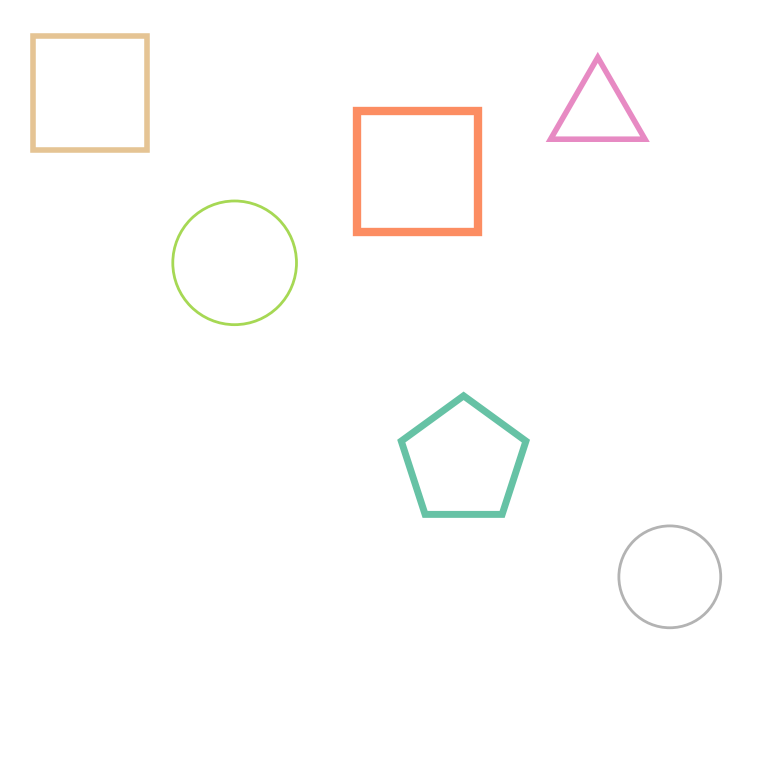[{"shape": "pentagon", "thickness": 2.5, "radius": 0.43, "center": [0.602, 0.401]}, {"shape": "square", "thickness": 3, "radius": 0.39, "center": [0.542, 0.777]}, {"shape": "triangle", "thickness": 2, "radius": 0.35, "center": [0.776, 0.855]}, {"shape": "circle", "thickness": 1, "radius": 0.4, "center": [0.305, 0.659]}, {"shape": "square", "thickness": 2, "radius": 0.37, "center": [0.117, 0.879]}, {"shape": "circle", "thickness": 1, "radius": 0.33, "center": [0.87, 0.251]}]